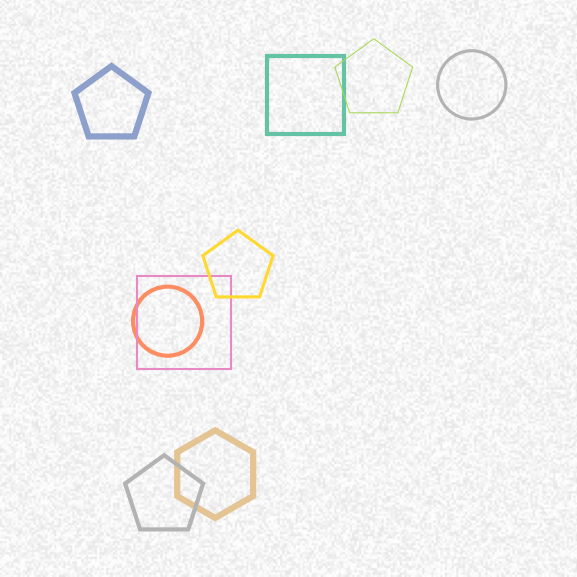[{"shape": "square", "thickness": 2, "radius": 0.34, "center": [0.529, 0.834]}, {"shape": "circle", "thickness": 2, "radius": 0.3, "center": [0.29, 0.443]}, {"shape": "pentagon", "thickness": 3, "radius": 0.34, "center": [0.193, 0.817]}, {"shape": "square", "thickness": 1, "radius": 0.41, "center": [0.319, 0.441]}, {"shape": "pentagon", "thickness": 0.5, "radius": 0.35, "center": [0.647, 0.861]}, {"shape": "pentagon", "thickness": 1.5, "radius": 0.32, "center": [0.412, 0.537]}, {"shape": "hexagon", "thickness": 3, "radius": 0.38, "center": [0.373, 0.178]}, {"shape": "circle", "thickness": 1.5, "radius": 0.3, "center": [0.817, 0.852]}, {"shape": "pentagon", "thickness": 2, "radius": 0.36, "center": [0.284, 0.14]}]